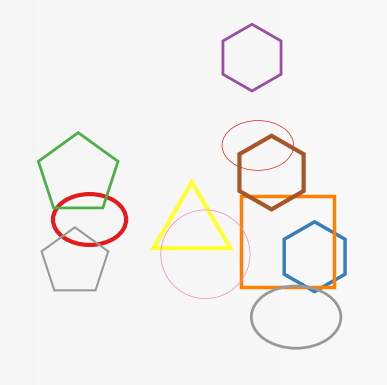[{"shape": "oval", "thickness": 0.5, "radius": 0.46, "center": [0.665, 0.622]}, {"shape": "oval", "thickness": 3, "radius": 0.47, "center": [0.231, 0.43]}, {"shape": "hexagon", "thickness": 2.5, "radius": 0.45, "center": [0.812, 0.333]}, {"shape": "pentagon", "thickness": 2, "radius": 0.54, "center": [0.202, 0.547]}, {"shape": "hexagon", "thickness": 2, "radius": 0.43, "center": [0.65, 0.85]}, {"shape": "square", "thickness": 2.5, "radius": 0.59, "center": [0.742, 0.373]}, {"shape": "triangle", "thickness": 3, "radius": 0.57, "center": [0.495, 0.413]}, {"shape": "hexagon", "thickness": 3, "radius": 0.48, "center": [0.701, 0.552]}, {"shape": "circle", "thickness": 0.5, "radius": 0.58, "center": [0.53, 0.34]}, {"shape": "oval", "thickness": 2, "radius": 0.58, "center": [0.764, 0.176]}, {"shape": "pentagon", "thickness": 1.5, "radius": 0.45, "center": [0.193, 0.319]}]